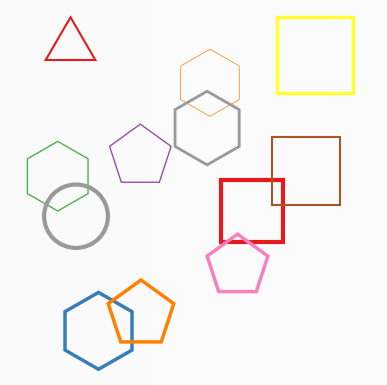[{"shape": "triangle", "thickness": 1.5, "radius": 0.37, "center": [0.182, 0.881]}, {"shape": "square", "thickness": 3, "radius": 0.4, "center": [0.65, 0.451]}, {"shape": "hexagon", "thickness": 2.5, "radius": 0.5, "center": [0.254, 0.141]}, {"shape": "hexagon", "thickness": 1, "radius": 0.45, "center": [0.149, 0.542]}, {"shape": "pentagon", "thickness": 1, "radius": 0.42, "center": [0.362, 0.594]}, {"shape": "pentagon", "thickness": 2.5, "radius": 0.44, "center": [0.364, 0.184]}, {"shape": "hexagon", "thickness": 0.5, "radius": 0.44, "center": [0.542, 0.785]}, {"shape": "square", "thickness": 2.5, "radius": 0.49, "center": [0.812, 0.857]}, {"shape": "square", "thickness": 1.5, "radius": 0.44, "center": [0.789, 0.555]}, {"shape": "pentagon", "thickness": 2.5, "radius": 0.41, "center": [0.613, 0.309]}, {"shape": "hexagon", "thickness": 2, "radius": 0.48, "center": [0.534, 0.667]}, {"shape": "circle", "thickness": 3, "radius": 0.41, "center": [0.196, 0.438]}]